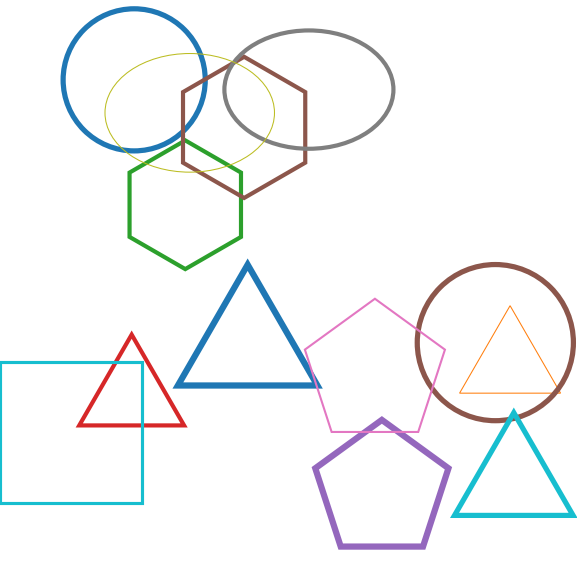[{"shape": "circle", "thickness": 2.5, "radius": 0.62, "center": [0.232, 0.861]}, {"shape": "triangle", "thickness": 3, "radius": 0.7, "center": [0.429, 0.401]}, {"shape": "triangle", "thickness": 0.5, "radius": 0.5, "center": [0.883, 0.369]}, {"shape": "hexagon", "thickness": 2, "radius": 0.56, "center": [0.321, 0.645]}, {"shape": "triangle", "thickness": 2, "radius": 0.52, "center": [0.228, 0.315]}, {"shape": "pentagon", "thickness": 3, "radius": 0.61, "center": [0.661, 0.151]}, {"shape": "hexagon", "thickness": 2, "radius": 0.61, "center": [0.423, 0.779]}, {"shape": "circle", "thickness": 2.5, "radius": 0.68, "center": [0.858, 0.406]}, {"shape": "pentagon", "thickness": 1, "radius": 0.64, "center": [0.649, 0.354]}, {"shape": "oval", "thickness": 2, "radius": 0.73, "center": [0.535, 0.844]}, {"shape": "oval", "thickness": 0.5, "radius": 0.73, "center": [0.329, 0.804]}, {"shape": "triangle", "thickness": 2.5, "radius": 0.59, "center": [0.89, 0.166]}, {"shape": "square", "thickness": 1.5, "radius": 0.61, "center": [0.123, 0.25]}]